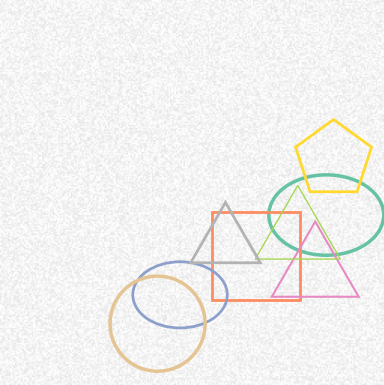[{"shape": "oval", "thickness": 2.5, "radius": 0.75, "center": [0.847, 0.441]}, {"shape": "square", "thickness": 2, "radius": 0.57, "center": [0.665, 0.336]}, {"shape": "oval", "thickness": 2, "radius": 0.61, "center": [0.468, 0.234]}, {"shape": "triangle", "thickness": 1.5, "radius": 0.65, "center": [0.819, 0.294]}, {"shape": "triangle", "thickness": 1, "radius": 0.64, "center": [0.773, 0.391]}, {"shape": "pentagon", "thickness": 2, "radius": 0.52, "center": [0.866, 0.586]}, {"shape": "circle", "thickness": 2.5, "radius": 0.62, "center": [0.409, 0.159]}, {"shape": "triangle", "thickness": 2, "radius": 0.52, "center": [0.586, 0.37]}]